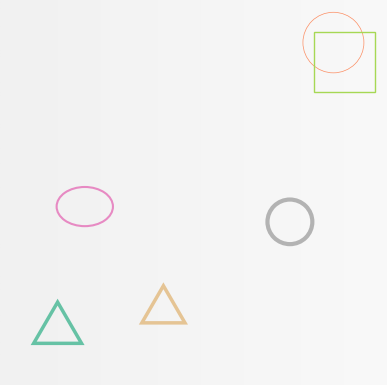[{"shape": "triangle", "thickness": 2.5, "radius": 0.36, "center": [0.149, 0.144]}, {"shape": "circle", "thickness": 0.5, "radius": 0.39, "center": [0.86, 0.889]}, {"shape": "oval", "thickness": 1.5, "radius": 0.36, "center": [0.219, 0.463]}, {"shape": "square", "thickness": 1, "radius": 0.39, "center": [0.888, 0.839]}, {"shape": "triangle", "thickness": 2.5, "radius": 0.32, "center": [0.422, 0.194]}, {"shape": "circle", "thickness": 3, "radius": 0.29, "center": [0.748, 0.424]}]